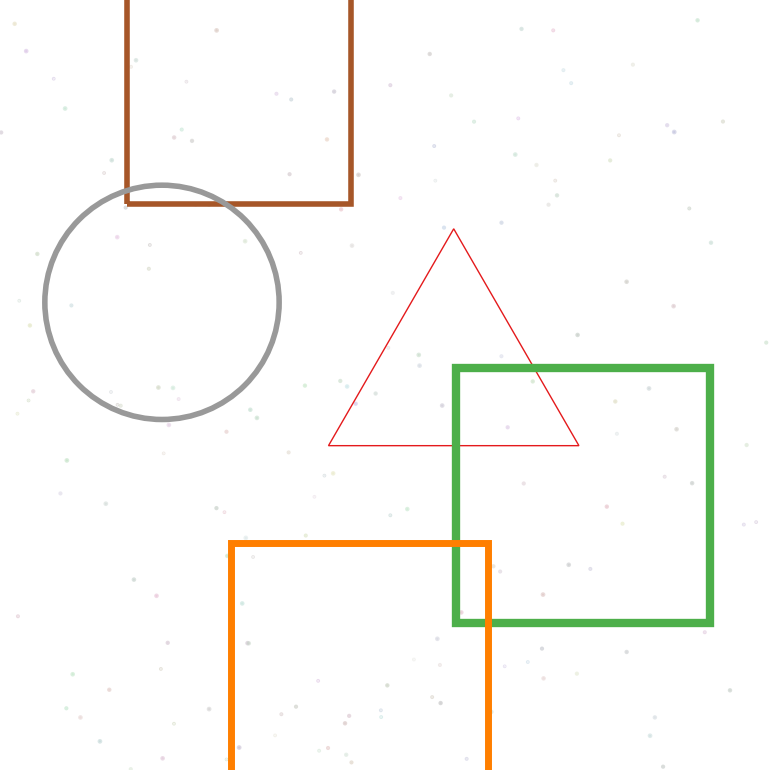[{"shape": "triangle", "thickness": 0.5, "radius": 0.94, "center": [0.589, 0.515]}, {"shape": "square", "thickness": 3, "radius": 0.83, "center": [0.757, 0.356]}, {"shape": "square", "thickness": 2.5, "radius": 0.83, "center": [0.467, 0.127]}, {"shape": "square", "thickness": 2, "radius": 0.73, "center": [0.31, 0.88]}, {"shape": "circle", "thickness": 2, "radius": 0.76, "center": [0.21, 0.607]}]